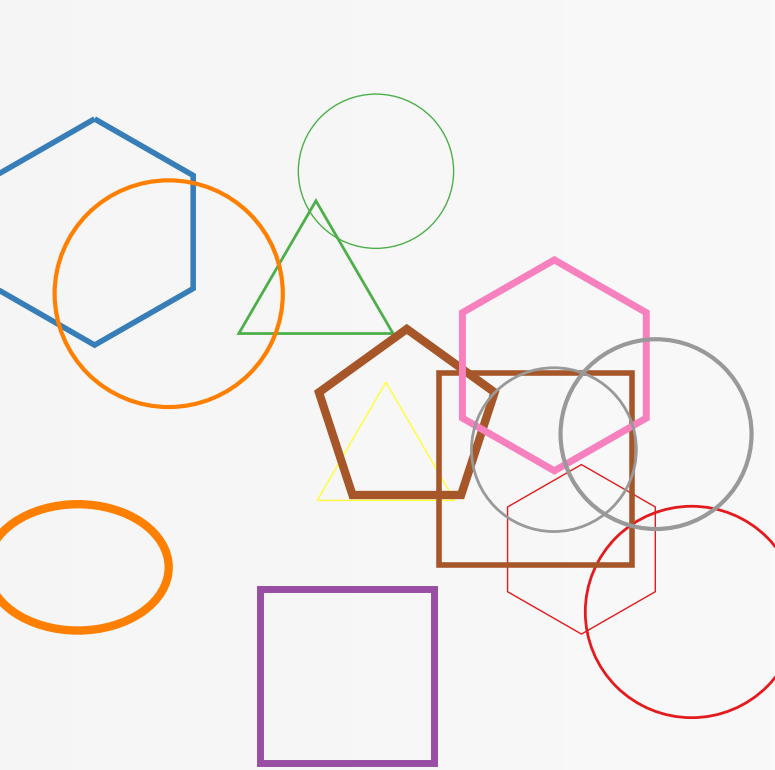[{"shape": "hexagon", "thickness": 0.5, "radius": 0.55, "center": [0.75, 0.287]}, {"shape": "circle", "thickness": 1, "radius": 0.69, "center": [0.892, 0.205]}, {"shape": "hexagon", "thickness": 2, "radius": 0.73, "center": [0.122, 0.699]}, {"shape": "circle", "thickness": 0.5, "radius": 0.5, "center": [0.485, 0.778]}, {"shape": "triangle", "thickness": 1, "radius": 0.57, "center": [0.408, 0.624]}, {"shape": "square", "thickness": 2.5, "radius": 0.56, "center": [0.447, 0.122]}, {"shape": "circle", "thickness": 1.5, "radius": 0.74, "center": [0.218, 0.619]}, {"shape": "oval", "thickness": 3, "radius": 0.59, "center": [0.1, 0.263]}, {"shape": "triangle", "thickness": 0.5, "radius": 0.51, "center": [0.498, 0.401]}, {"shape": "square", "thickness": 2, "radius": 0.62, "center": [0.691, 0.391]}, {"shape": "pentagon", "thickness": 3, "radius": 0.6, "center": [0.525, 0.454]}, {"shape": "hexagon", "thickness": 2.5, "radius": 0.68, "center": [0.715, 0.526]}, {"shape": "circle", "thickness": 1, "radius": 0.53, "center": [0.715, 0.416]}, {"shape": "circle", "thickness": 1.5, "radius": 0.62, "center": [0.847, 0.436]}]